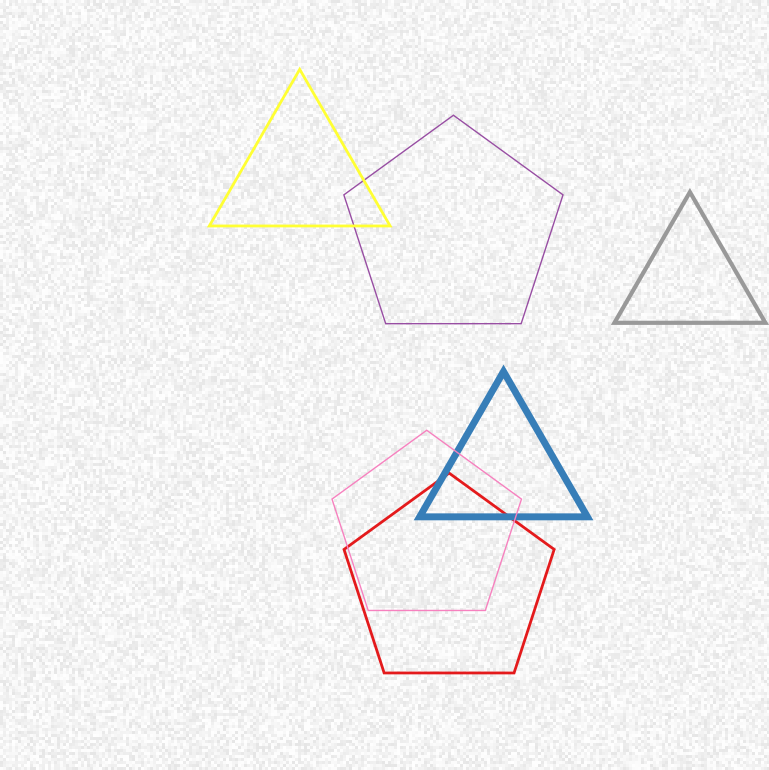[{"shape": "pentagon", "thickness": 1, "radius": 0.72, "center": [0.583, 0.242]}, {"shape": "triangle", "thickness": 2.5, "radius": 0.63, "center": [0.654, 0.392]}, {"shape": "pentagon", "thickness": 0.5, "radius": 0.75, "center": [0.589, 0.701]}, {"shape": "triangle", "thickness": 1, "radius": 0.68, "center": [0.389, 0.774]}, {"shape": "pentagon", "thickness": 0.5, "radius": 0.65, "center": [0.554, 0.312]}, {"shape": "triangle", "thickness": 1.5, "radius": 0.57, "center": [0.896, 0.637]}]